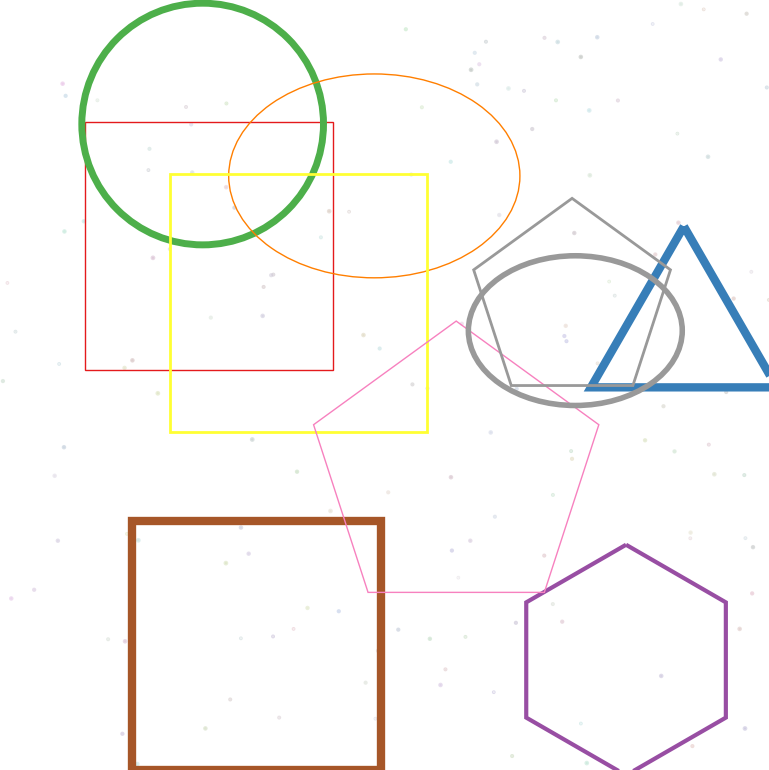[{"shape": "square", "thickness": 0.5, "radius": 0.81, "center": [0.271, 0.681]}, {"shape": "triangle", "thickness": 3, "radius": 0.7, "center": [0.888, 0.567]}, {"shape": "circle", "thickness": 2.5, "radius": 0.78, "center": [0.263, 0.839]}, {"shape": "hexagon", "thickness": 1.5, "radius": 0.75, "center": [0.813, 0.143]}, {"shape": "oval", "thickness": 0.5, "radius": 0.95, "center": [0.486, 0.772]}, {"shape": "square", "thickness": 1, "radius": 0.84, "center": [0.387, 0.607]}, {"shape": "square", "thickness": 3, "radius": 0.81, "center": [0.333, 0.162]}, {"shape": "pentagon", "thickness": 0.5, "radius": 0.97, "center": [0.592, 0.388]}, {"shape": "pentagon", "thickness": 1, "radius": 0.67, "center": [0.743, 0.608]}, {"shape": "oval", "thickness": 2, "radius": 0.69, "center": [0.747, 0.571]}]